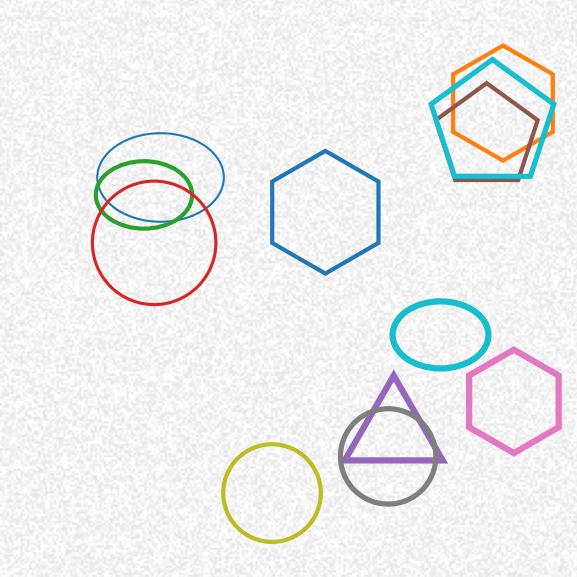[{"shape": "hexagon", "thickness": 2, "radius": 0.53, "center": [0.563, 0.632]}, {"shape": "oval", "thickness": 1, "radius": 0.55, "center": [0.278, 0.692]}, {"shape": "hexagon", "thickness": 2, "radius": 0.5, "center": [0.871, 0.821]}, {"shape": "oval", "thickness": 2, "radius": 0.42, "center": [0.249, 0.662]}, {"shape": "circle", "thickness": 1.5, "radius": 0.53, "center": [0.267, 0.579]}, {"shape": "triangle", "thickness": 3, "radius": 0.49, "center": [0.682, 0.251]}, {"shape": "pentagon", "thickness": 2, "radius": 0.46, "center": [0.843, 0.762]}, {"shape": "hexagon", "thickness": 3, "radius": 0.45, "center": [0.89, 0.304]}, {"shape": "circle", "thickness": 2.5, "radius": 0.41, "center": [0.672, 0.209]}, {"shape": "circle", "thickness": 2, "radius": 0.42, "center": [0.471, 0.145]}, {"shape": "pentagon", "thickness": 2.5, "radius": 0.56, "center": [0.853, 0.784]}, {"shape": "oval", "thickness": 3, "radius": 0.41, "center": [0.763, 0.419]}]